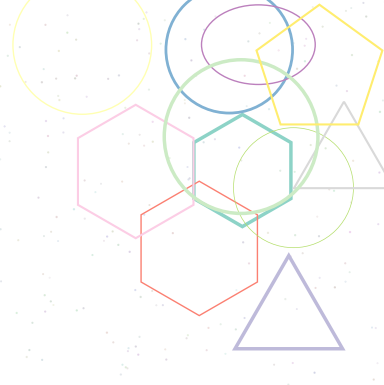[{"shape": "hexagon", "thickness": 2.5, "radius": 0.73, "center": [0.63, 0.557]}, {"shape": "circle", "thickness": 1, "radius": 0.9, "center": [0.214, 0.883]}, {"shape": "triangle", "thickness": 2.5, "radius": 0.81, "center": [0.75, 0.175]}, {"shape": "hexagon", "thickness": 1, "radius": 0.87, "center": [0.518, 0.355]}, {"shape": "circle", "thickness": 2, "radius": 0.82, "center": [0.595, 0.871]}, {"shape": "circle", "thickness": 0.5, "radius": 0.78, "center": [0.762, 0.512]}, {"shape": "hexagon", "thickness": 1.5, "radius": 0.87, "center": [0.353, 0.555]}, {"shape": "triangle", "thickness": 1.5, "radius": 0.75, "center": [0.893, 0.586]}, {"shape": "oval", "thickness": 1, "radius": 0.74, "center": [0.671, 0.884]}, {"shape": "circle", "thickness": 2.5, "radius": 1.0, "center": [0.626, 0.645]}, {"shape": "pentagon", "thickness": 1.5, "radius": 0.86, "center": [0.83, 0.816]}]